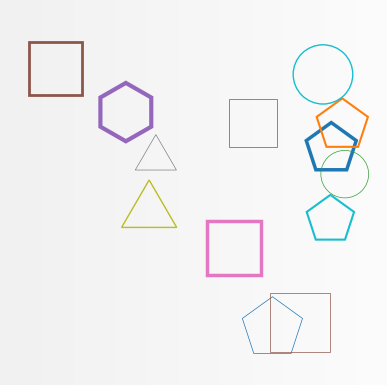[{"shape": "pentagon", "thickness": 2.5, "radius": 0.34, "center": [0.855, 0.614]}, {"shape": "pentagon", "thickness": 0.5, "radius": 0.41, "center": [0.703, 0.148]}, {"shape": "pentagon", "thickness": 1.5, "radius": 0.35, "center": [0.883, 0.675]}, {"shape": "circle", "thickness": 0.5, "radius": 0.31, "center": [0.89, 0.548]}, {"shape": "square", "thickness": 0.5, "radius": 0.31, "center": [0.652, 0.681]}, {"shape": "hexagon", "thickness": 3, "radius": 0.38, "center": [0.325, 0.709]}, {"shape": "square", "thickness": 0.5, "radius": 0.38, "center": [0.774, 0.162]}, {"shape": "square", "thickness": 2, "radius": 0.34, "center": [0.142, 0.822]}, {"shape": "square", "thickness": 2.5, "radius": 0.35, "center": [0.604, 0.356]}, {"shape": "triangle", "thickness": 0.5, "radius": 0.31, "center": [0.402, 0.589]}, {"shape": "triangle", "thickness": 1, "radius": 0.41, "center": [0.385, 0.45]}, {"shape": "circle", "thickness": 1, "radius": 0.38, "center": [0.833, 0.807]}, {"shape": "pentagon", "thickness": 1.5, "radius": 0.32, "center": [0.853, 0.43]}]